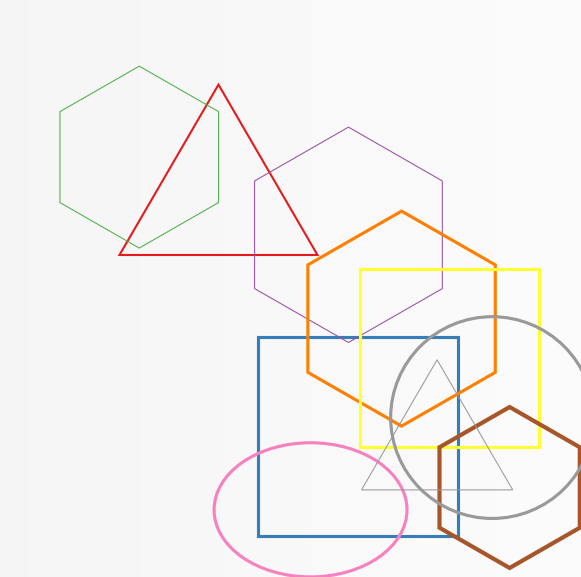[{"shape": "triangle", "thickness": 1, "radius": 0.98, "center": [0.376, 0.656]}, {"shape": "square", "thickness": 1.5, "radius": 0.86, "center": [0.616, 0.244]}, {"shape": "hexagon", "thickness": 0.5, "radius": 0.79, "center": [0.24, 0.727]}, {"shape": "hexagon", "thickness": 0.5, "radius": 0.93, "center": [0.6, 0.593]}, {"shape": "hexagon", "thickness": 1.5, "radius": 0.93, "center": [0.691, 0.447]}, {"shape": "square", "thickness": 1.5, "radius": 0.77, "center": [0.774, 0.38]}, {"shape": "hexagon", "thickness": 2, "radius": 0.7, "center": [0.877, 0.155]}, {"shape": "oval", "thickness": 1.5, "radius": 0.83, "center": [0.534, 0.116]}, {"shape": "triangle", "thickness": 0.5, "radius": 0.75, "center": [0.752, 0.226]}, {"shape": "circle", "thickness": 1.5, "radius": 0.87, "center": [0.847, 0.276]}]